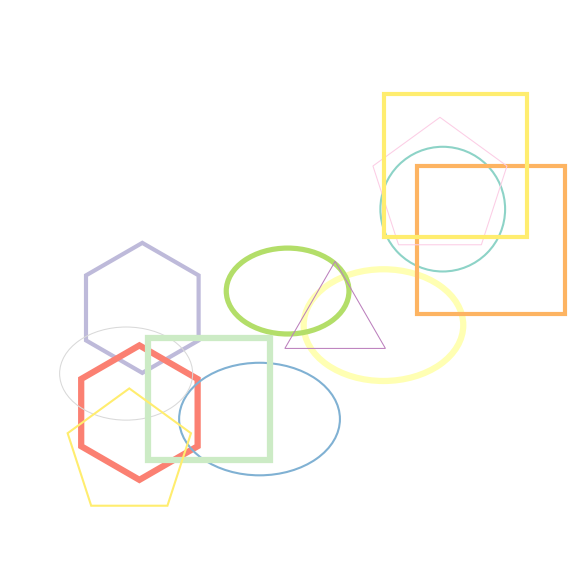[{"shape": "circle", "thickness": 1, "radius": 0.54, "center": [0.767, 0.637]}, {"shape": "oval", "thickness": 3, "radius": 0.69, "center": [0.664, 0.436]}, {"shape": "hexagon", "thickness": 2, "radius": 0.56, "center": [0.246, 0.466]}, {"shape": "hexagon", "thickness": 3, "radius": 0.58, "center": [0.241, 0.285]}, {"shape": "oval", "thickness": 1, "radius": 0.7, "center": [0.449, 0.274]}, {"shape": "square", "thickness": 2, "radius": 0.64, "center": [0.851, 0.583]}, {"shape": "oval", "thickness": 2.5, "radius": 0.53, "center": [0.498, 0.495]}, {"shape": "pentagon", "thickness": 0.5, "radius": 0.61, "center": [0.762, 0.674]}, {"shape": "oval", "thickness": 0.5, "radius": 0.58, "center": [0.218, 0.352]}, {"shape": "triangle", "thickness": 0.5, "radius": 0.5, "center": [0.58, 0.446]}, {"shape": "square", "thickness": 3, "radius": 0.53, "center": [0.362, 0.309]}, {"shape": "pentagon", "thickness": 1, "radius": 0.56, "center": [0.224, 0.214]}, {"shape": "square", "thickness": 2, "radius": 0.62, "center": [0.789, 0.712]}]